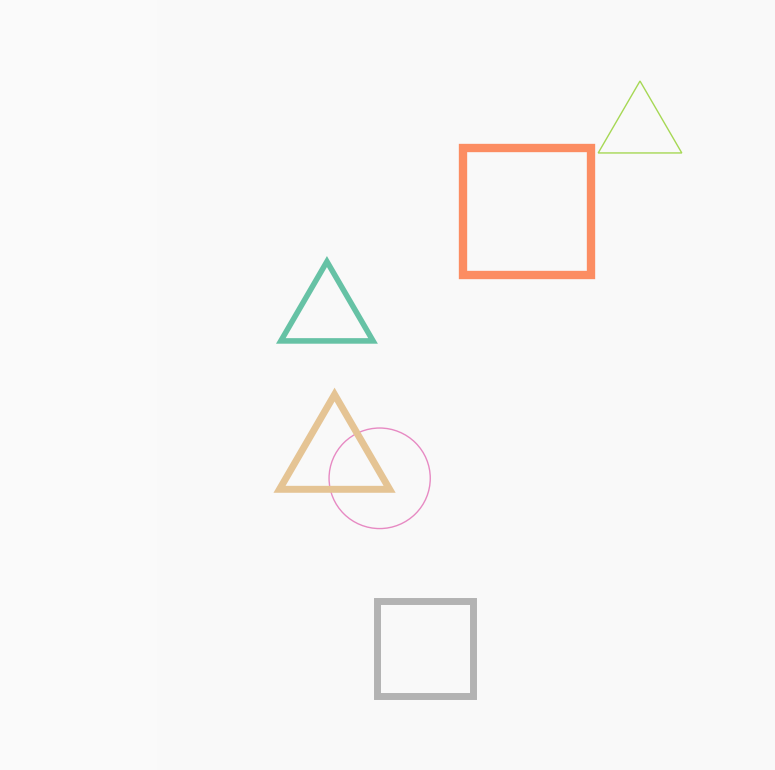[{"shape": "triangle", "thickness": 2, "radius": 0.34, "center": [0.422, 0.592]}, {"shape": "square", "thickness": 3, "radius": 0.41, "center": [0.679, 0.725]}, {"shape": "circle", "thickness": 0.5, "radius": 0.33, "center": [0.49, 0.379]}, {"shape": "triangle", "thickness": 0.5, "radius": 0.31, "center": [0.826, 0.832]}, {"shape": "triangle", "thickness": 2.5, "radius": 0.41, "center": [0.432, 0.406]}, {"shape": "square", "thickness": 2.5, "radius": 0.31, "center": [0.548, 0.158]}]